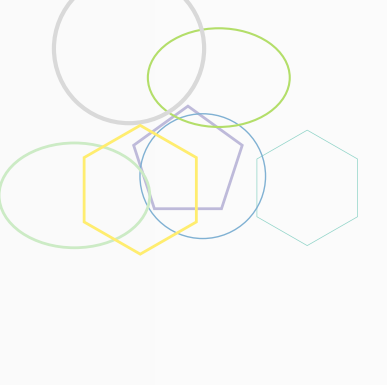[{"shape": "hexagon", "thickness": 0.5, "radius": 0.75, "center": [0.793, 0.512]}, {"shape": "pentagon", "thickness": 2, "radius": 0.74, "center": [0.485, 0.577]}, {"shape": "circle", "thickness": 1, "radius": 0.81, "center": [0.523, 0.542]}, {"shape": "oval", "thickness": 1.5, "radius": 0.92, "center": [0.565, 0.798]}, {"shape": "circle", "thickness": 3, "radius": 0.97, "center": [0.333, 0.874]}, {"shape": "oval", "thickness": 2, "radius": 0.97, "center": [0.192, 0.493]}, {"shape": "hexagon", "thickness": 2, "radius": 0.84, "center": [0.362, 0.507]}]